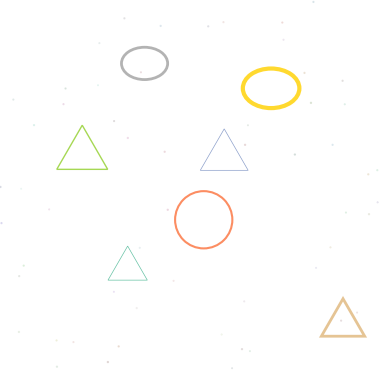[{"shape": "triangle", "thickness": 0.5, "radius": 0.29, "center": [0.332, 0.302]}, {"shape": "circle", "thickness": 1.5, "radius": 0.37, "center": [0.529, 0.429]}, {"shape": "triangle", "thickness": 0.5, "radius": 0.36, "center": [0.582, 0.593]}, {"shape": "triangle", "thickness": 1, "radius": 0.38, "center": [0.214, 0.598]}, {"shape": "oval", "thickness": 3, "radius": 0.37, "center": [0.704, 0.771]}, {"shape": "triangle", "thickness": 2, "radius": 0.32, "center": [0.891, 0.159]}, {"shape": "oval", "thickness": 2, "radius": 0.3, "center": [0.375, 0.835]}]